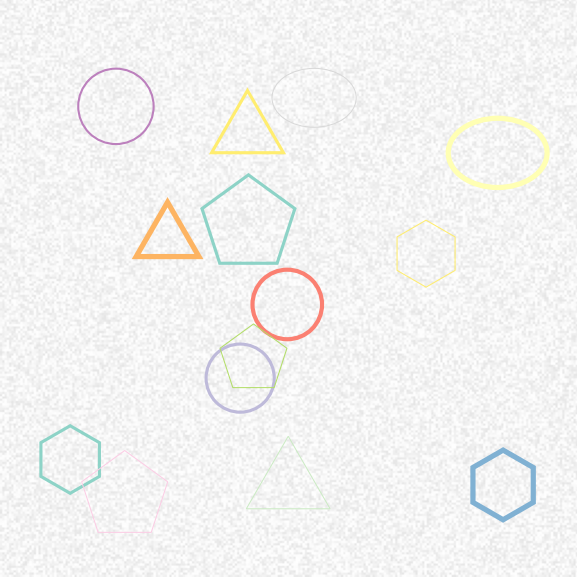[{"shape": "pentagon", "thickness": 1.5, "radius": 0.42, "center": [0.43, 0.612]}, {"shape": "hexagon", "thickness": 1.5, "radius": 0.29, "center": [0.121, 0.203]}, {"shape": "oval", "thickness": 2.5, "radius": 0.43, "center": [0.862, 0.734]}, {"shape": "circle", "thickness": 1.5, "radius": 0.29, "center": [0.416, 0.344]}, {"shape": "circle", "thickness": 2, "radius": 0.3, "center": [0.497, 0.472]}, {"shape": "hexagon", "thickness": 2.5, "radius": 0.3, "center": [0.871, 0.159]}, {"shape": "triangle", "thickness": 2.5, "radius": 0.31, "center": [0.29, 0.586]}, {"shape": "pentagon", "thickness": 0.5, "radius": 0.3, "center": [0.439, 0.377]}, {"shape": "pentagon", "thickness": 0.5, "radius": 0.39, "center": [0.216, 0.141]}, {"shape": "oval", "thickness": 0.5, "radius": 0.36, "center": [0.544, 0.83]}, {"shape": "circle", "thickness": 1, "radius": 0.33, "center": [0.201, 0.815]}, {"shape": "triangle", "thickness": 0.5, "radius": 0.42, "center": [0.499, 0.16]}, {"shape": "hexagon", "thickness": 0.5, "radius": 0.29, "center": [0.738, 0.56]}, {"shape": "triangle", "thickness": 1.5, "radius": 0.36, "center": [0.429, 0.771]}]